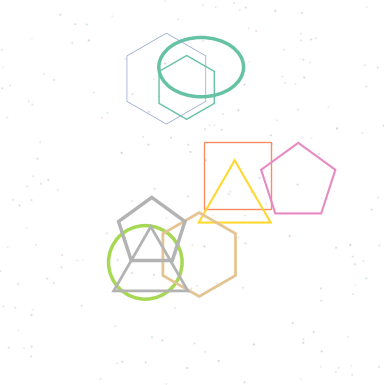[{"shape": "oval", "thickness": 2.5, "radius": 0.55, "center": [0.523, 0.826]}, {"shape": "hexagon", "thickness": 1, "radius": 0.41, "center": [0.485, 0.773]}, {"shape": "square", "thickness": 1, "radius": 0.43, "center": [0.617, 0.545]}, {"shape": "hexagon", "thickness": 0.5, "radius": 0.59, "center": [0.432, 0.796]}, {"shape": "pentagon", "thickness": 1.5, "radius": 0.51, "center": [0.775, 0.528]}, {"shape": "circle", "thickness": 2.5, "radius": 0.48, "center": [0.377, 0.319]}, {"shape": "triangle", "thickness": 1.5, "radius": 0.54, "center": [0.61, 0.476]}, {"shape": "hexagon", "thickness": 2, "radius": 0.54, "center": [0.517, 0.339]}, {"shape": "pentagon", "thickness": 2.5, "radius": 0.45, "center": [0.394, 0.397]}, {"shape": "triangle", "thickness": 2, "radius": 0.56, "center": [0.392, 0.3]}]